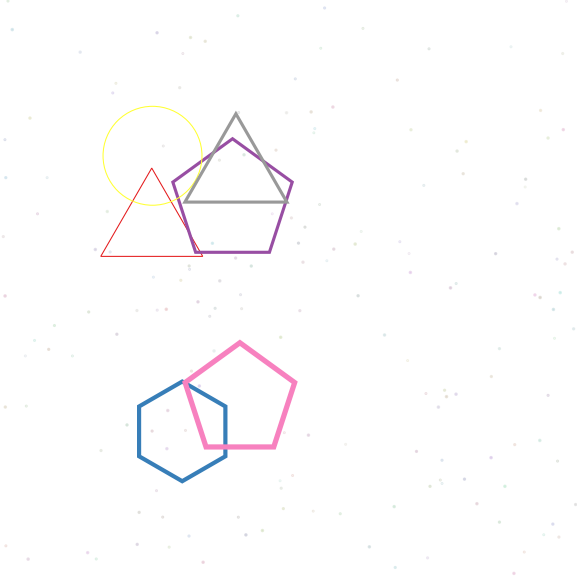[{"shape": "triangle", "thickness": 0.5, "radius": 0.51, "center": [0.263, 0.606]}, {"shape": "hexagon", "thickness": 2, "radius": 0.43, "center": [0.316, 0.252]}, {"shape": "pentagon", "thickness": 1.5, "radius": 0.54, "center": [0.403, 0.65]}, {"shape": "circle", "thickness": 0.5, "radius": 0.43, "center": [0.264, 0.729]}, {"shape": "pentagon", "thickness": 2.5, "radius": 0.5, "center": [0.415, 0.306]}, {"shape": "triangle", "thickness": 1.5, "radius": 0.51, "center": [0.408, 0.7]}]